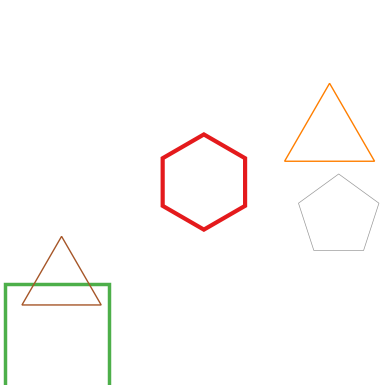[{"shape": "hexagon", "thickness": 3, "radius": 0.62, "center": [0.53, 0.527]}, {"shape": "square", "thickness": 2.5, "radius": 0.68, "center": [0.149, 0.127]}, {"shape": "triangle", "thickness": 1, "radius": 0.67, "center": [0.856, 0.649]}, {"shape": "triangle", "thickness": 1, "radius": 0.59, "center": [0.16, 0.267]}, {"shape": "pentagon", "thickness": 0.5, "radius": 0.55, "center": [0.88, 0.438]}]